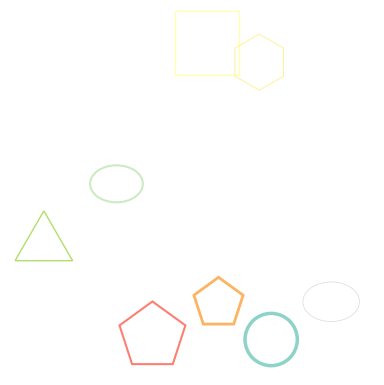[{"shape": "circle", "thickness": 2.5, "radius": 0.34, "center": [0.704, 0.118]}, {"shape": "square", "thickness": 1, "radius": 0.42, "center": [0.536, 0.889]}, {"shape": "pentagon", "thickness": 1.5, "radius": 0.45, "center": [0.396, 0.127]}, {"shape": "pentagon", "thickness": 2, "radius": 0.34, "center": [0.568, 0.213]}, {"shape": "triangle", "thickness": 1, "radius": 0.43, "center": [0.114, 0.366]}, {"shape": "oval", "thickness": 0.5, "radius": 0.37, "center": [0.86, 0.216]}, {"shape": "oval", "thickness": 1.5, "radius": 0.34, "center": [0.303, 0.523]}, {"shape": "hexagon", "thickness": 0.5, "radius": 0.36, "center": [0.673, 0.839]}]